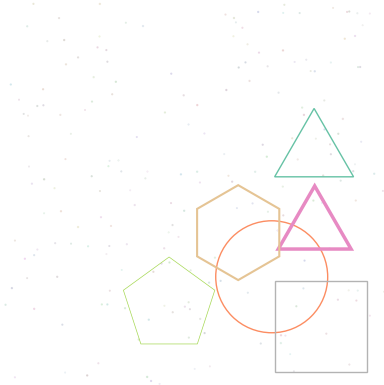[{"shape": "triangle", "thickness": 1, "radius": 0.59, "center": [0.816, 0.6]}, {"shape": "circle", "thickness": 1, "radius": 0.73, "center": [0.706, 0.281]}, {"shape": "triangle", "thickness": 2.5, "radius": 0.55, "center": [0.817, 0.408]}, {"shape": "pentagon", "thickness": 0.5, "radius": 0.62, "center": [0.439, 0.208]}, {"shape": "hexagon", "thickness": 1.5, "radius": 0.62, "center": [0.619, 0.396]}, {"shape": "square", "thickness": 1, "radius": 0.59, "center": [0.834, 0.152]}]